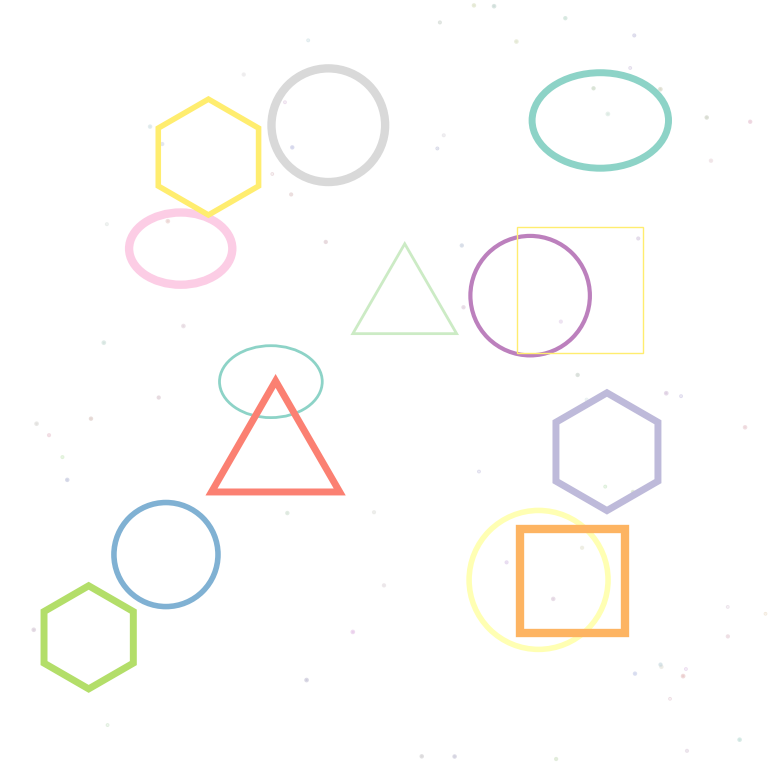[{"shape": "oval", "thickness": 2.5, "radius": 0.44, "center": [0.78, 0.844]}, {"shape": "oval", "thickness": 1, "radius": 0.33, "center": [0.352, 0.504]}, {"shape": "circle", "thickness": 2, "radius": 0.45, "center": [0.699, 0.247]}, {"shape": "hexagon", "thickness": 2.5, "radius": 0.38, "center": [0.788, 0.413]}, {"shape": "triangle", "thickness": 2.5, "radius": 0.48, "center": [0.358, 0.409]}, {"shape": "circle", "thickness": 2, "radius": 0.34, "center": [0.216, 0.28]}, {"shape": "square", "thickness": 3, "radius": 0.34, "center": [0.743, 0.245]}, {"shape": "hexagon", "thickness": 2.5, "radius": 0.33, "center": [0.115, 0.172]}, {"shape": "oval", "thickness": 3, "radius": 0.34, "center": [0.235, 0.677]}, {"shape": "circle", "thickness": 3, "radius": 0.37, "center": [0.426, 0.837]}, {"shape": "circle", "thickness": 1.5, "radius": 0.39, "center": [0.688, 0.616]}, {"shape": "triangle", "thickness": 1, "radius": 0.39, "center": [0.526, 0.606]}, {"shape": "square", "thickness": 0.5, "radius": 0.41, "center": [0.753, 0.623]}, {"shape": "hexagon", "thickness": 2, "radius": 0.38, "center": [0.271, 0.796]}]